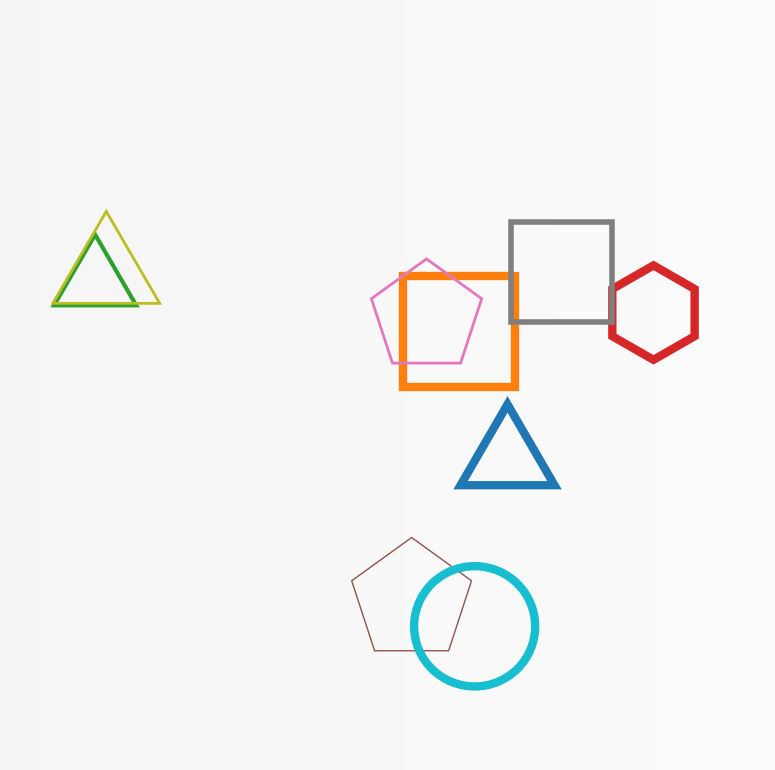[{"shape": "triangle", "thickness": 3, "radius": 0.35, "center": [0.655, 0.405]}, {"shape": "square", "thickness": 3, "radius": 0.36, "center": [0.592, 0.569]}, {"shape": "triangle", "thickness": 1.5, "radius": 0.31, "center": [0.123, 0.634]}, {"shape": "hexagon", "thickness": 3, "radius": 0.31, "center": [0.843, 0.594]}, {"shape": "pentagon", "thickness": 0.5, "radius": 0.41, "center": [0.531, 0.221]}, {"shape": "pentagon", "thickness": 1, "radius": 0.37, "center": [0.55, 0.589]}, {"shape": "square", "thickness": 2, "radius": 0.32, "center": [0.725, 0.647]}, {"shape": "triangle", "thickness": 1, "radius": 0.4, "center": [0.137, 0.646]}, {"shape": "circle", "thickness": 3, "radius": 0.39, "center": [0.612, 0.187]}]